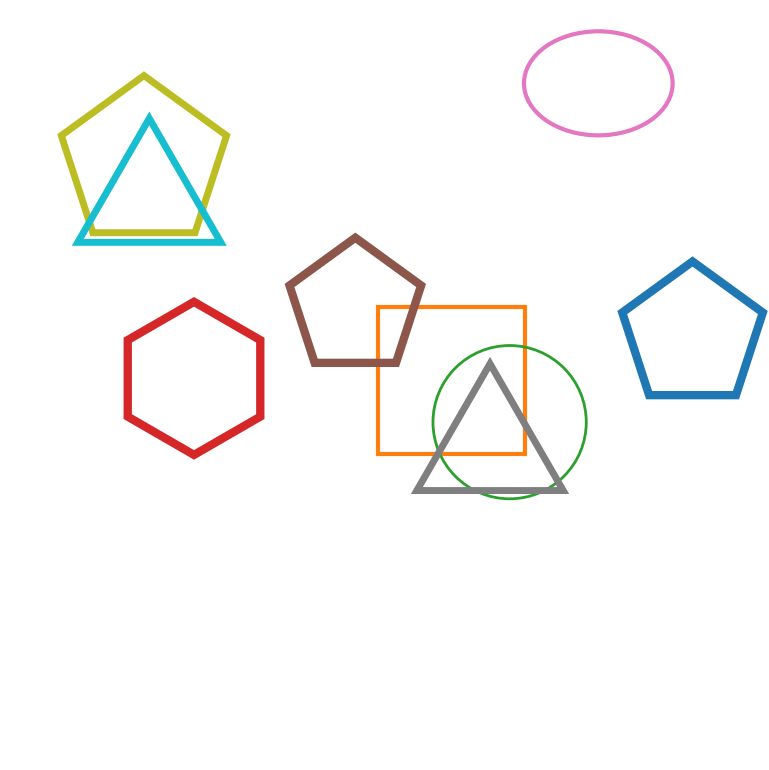[{"shape": "pentagon", "thickness": 3, "radius": 0.48, "center": [0.899, 0.564]}, {"shape": "square", "thickness": 1.5, "radius": 0.48, "center": [0.586, 0.506]}, {"shape": "circle", "thickness": 1, "radius": 0.5, "center": [0.662, 0.452]}, {"shape": "hexagon", "thickness": 3, "radius": 0.5, "center": [0.252, 0.509]}, {"shape": "pentagon", "thickness": 3, "radius": 0.45, "center": [0.461, 0.601]}, {"shape": "oval", "thickness": 1.5, "radius": 0.48, "center": [0.777, 0.892]}, {"shape": "triangle", "thickness": 2.5, "radius": 0.55, "center": [0.636, 0.418]}, {"shape": "pentagon", "thickness": 2.5, "radius": 0.56, "center": [0.187, 0.789]}, {"shape": "triangle", "thickness": 2.5, "radius": 0.54, "center": [0.194, 0.739]}]